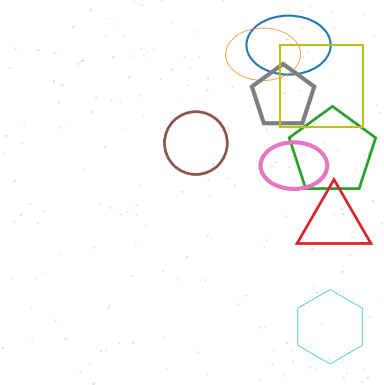[{"shape": "oval", "thickness": 1.5, "radius": 0.55, "center": [0.75, 0.883]}, {"shape": "oval", "thickness": 0.5, "radius": 0.49, "center": [0.683, 0.859]}, {"shape": "pentagon", "thickness": 2, "radius": 0.59, "center": [0.863, 0.606]}, {"shape": "triangle", "thickness": 2, "radius": 0.55, "center": [0.868, 0.423]}, {"shape": "circle", "thickness": 2, "radius": 0.41, "center": [0.509, 0.628]}, {"shape": "oval", "thickness": 3, "radius": 0.43, "center": [0.763, 0.57]}, {"shape": "pentagon", "thickness": 3, "radius": 0.43, "center": [0.735, 0.749]}, {"shape": "square", "thickness": 1.5, "radius": 0.54, "center": [0.835, 0.777]}, {"shape": "hexagon", "thickness": 0.5, "radius": 0.48, "center": [0.857, 0.151]}]